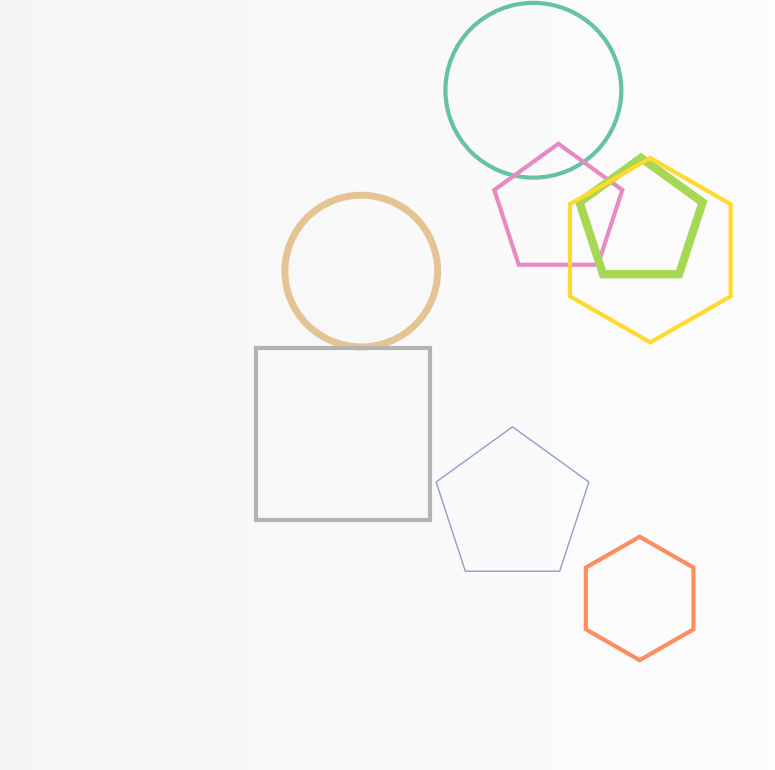[{"shape": "circle", "thickness": 1.5, "radius": 0.57, "center": [0.688, 0.883]}, {"shape": "hexagon", "thickness": 1.5, "radius": 0.4, "center": [0.825, 0.223]}, {"shape": "pentagon", "thickness": 0.5, "radius": 0.52, "center": [0.661, 0.342]}, {"shape": "pentagon", "thickness": 1.5, "radius": 0.43, "center": [0.72, 0.726]}, {"shape": "pentagon", "thickness": 3, "radius": 0.42, "center": [0.827, 0.711]}, {"shape": "hexagon", "thickness": 1.5, "radius": 0.6, "center": [0.839, 0.675]}, {"shape": "circle", "thickness": 2.5, "radius": 0.49, "center": [0.466, 0.648]}, {"shape": "square", "thickness": 1.5, "radius": 0.56, "center": [0.442, 0.436]}]